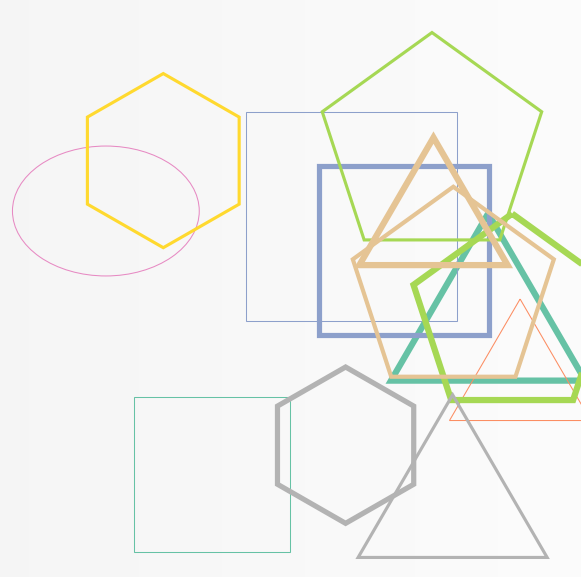[{"shape": "triangle", "thickness": 3, "radius": 0.96, "center": [0.84, 0.437]}, {"shape": "square", "thickness": 0.5, "radius": 0.67, "center": [0.365, 0.177]}, {"shape": "triangle", "thickness": 0.5, "radius": 0.7, "center": [0.895, 0.341]}, {"shape": "square", "thickness": 2.5, "radius": 0.73, "center": [0.695, 0.566]}, {"shape": "square", "thickness": 0.5, "radius": 0.91, "center": [0.605, 0.625]}, {"shape": "oval", "thickness": 0.5, "radius": 0.8, "center": [0.182, 0.634]}, {"shape": "pentagon", "thickness": 3, "radius": 0.89, "center": [0.881, 0.451]}, {"shape": "pentagon", "thickness": 1.5, "radius": 0.99, "center": [0.743, 0.744]}, {"shape": "hexagon", "thickness": 1.5, "radius": 0.75, "center": [0.281, 0.721]}, {"shape": "pentagon", "thickness": 2, "radius": 0.91, "center": [0.78, 0.494]}, {"shape": "triangle", "thickness": 3, "radius": 0.74, "center": [0.746, 0.614]}, {"shape": "hexagon", "thickness": 2.5, "radius": 0.68, "center": [0.595, 0.228]}, {"shape": "triangle", "thickness": 1.5, "radius": 0.94, "center": [0.779, 0.128]}]